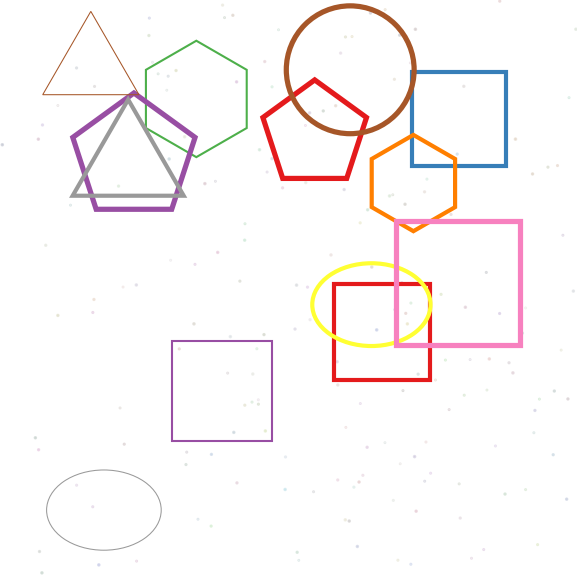[{"shape": "pentagon", "thickness": 2.5, "radius": 0.47, "center": [0.545, 0.766]}, {"shape": "square", "thickness": 2, "radius": 0.41, "center": [0.662, 0.425]}, {"shape": "square", "thickness": 2, "radius": 0.41, "center": [0.795, 0.793]}, {"shape": "hexagon", "thickness": 1, "radius": 0.5, "center": [0.34, 0.828]}, {"shape": "square", "thickness": 1, "radius": 0.43, "center": [0.384, 0.323]}, {"shape": "pentagon", "thickness": 2.5, "radius": 0.56, "center": [0.232, 0.727]}, {"shape": "hexagon", "thickness": 2, "radius": 0.42, "center": [0.716, 0.682]}, {"shape": "oval", "thickness": 2, "radius": 0.51, "center": [0.643, 0.472]}, {"shape": "triangle", "thickness": 0.5, "radius": 0.48, "center": [0.157, 0.883]}, {"shape": "circle", "thickness": 2.5, "radius": 0.55, "center": [0.606, 0.878]}, {"shape": "square", "thickness": 2.5, "radius": 0.54, "center": [0.793, 0.509]}, {"shape": "oval", "thickness": 0.5, "radius": 0.5, "center": [0.18, 0.116]}, {"shape": "triangle", "thickness": 2, "radius": 0.56, "center": [0.222, 0.716]}]